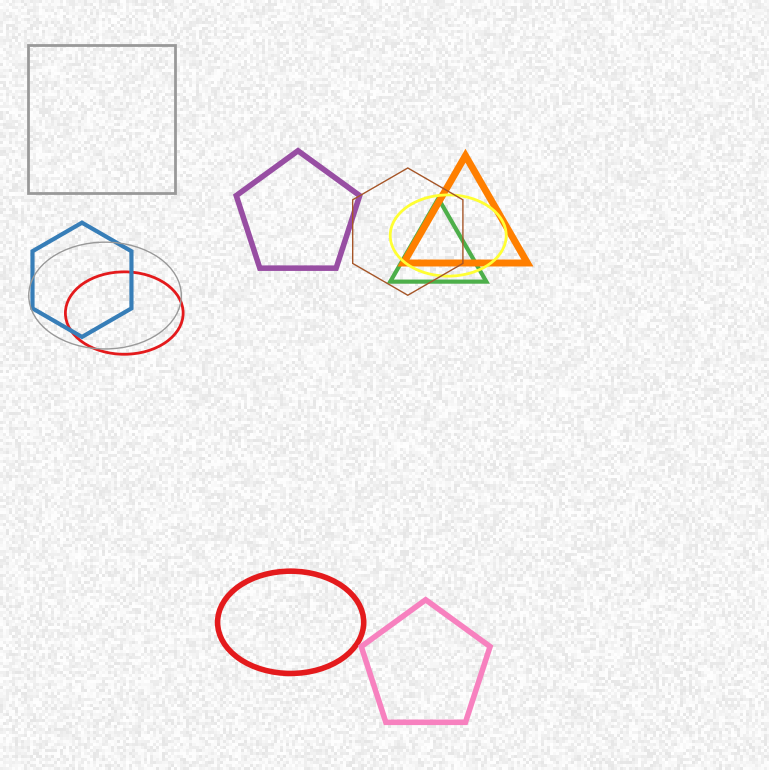[{"shape": "oval", "thickness": 2, "radius": 0.47, "center": [0.377, 0.192]}, {"shape": "oval", "thickness": 1, "radius": 0.38, "center": [0.161, 0.593]}, {"shape": "hexagon", "thickness": 1.5, "radius": 0.37, "center": [0.106, 0.637]}, {"shape": "triangle", "thickness": 1.5, "radius": 0.36, "center": [0.569, 0.67]}, {"shape": "pentagon", "thickness": 2, "radius": 0.42, "center": [0.387, 0.72]}, {"shape": "triangle", "thickness": 2.5, "radius": 0.46, "center": [0.605, 0.705]}, {"shape": "oval", "thickness": 1, "radius": 0.38, "center": [0.582, 0.694]}, {"shape": "hexagon", "thickness": 0.5, "radius": 0.41, "center": [0.53, 0.699]}, {"shape": "pentagon", "thickness": 2, "radius": 0.44, "center": [0.553, 0.133]}, {"shape": "oval", "thickness": 0.5, "radius": 0.5, "center": [0.136, 0.616]}, {"shape": "square", "thickness": 1, "radius": 0.48, "center": [0.132, 0.845]}]